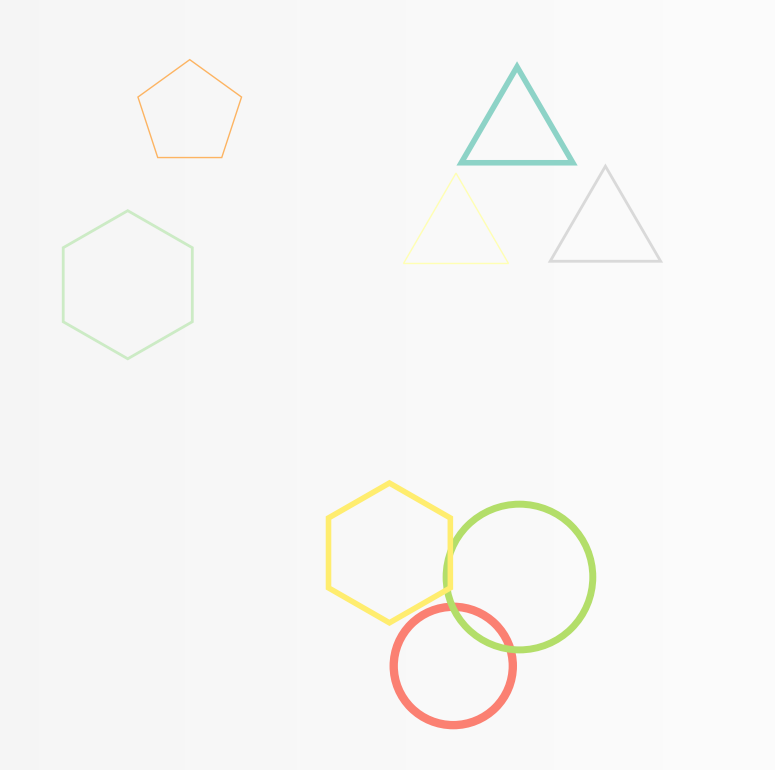[{"shape": "triangle", "thickness": 2, "radius": 0.42, "center": [0.667, 0.83]}, {"shape": "triangle", "thickness": 0.5, "radius": 0.39, "center": [0.588, 0.697]}, {"shape": "circle", "thickness": 3, "radius": 0.38, "center": [0.585, 0.135]}, {"shape": "pentagon", "thickness": 0.5, "radius": 0.35, "center": [0.245, 0.852]}, {"shape": "circle", "thickness": 2.5, "radius": 0.47, "center": [0.67, 0.251]}, {"shape": "triangle", "thickness": 1, "radius": 0.41, "center": [0.781, 0.702]}, {"shape": "hexagon", "thickness": 1, "radius": 0.48, "center": [0.165, 0.63]}, {"shape": "hexagon", "thickness": 2, "radius": 0.45, "center": [0.502, 0.282]}]